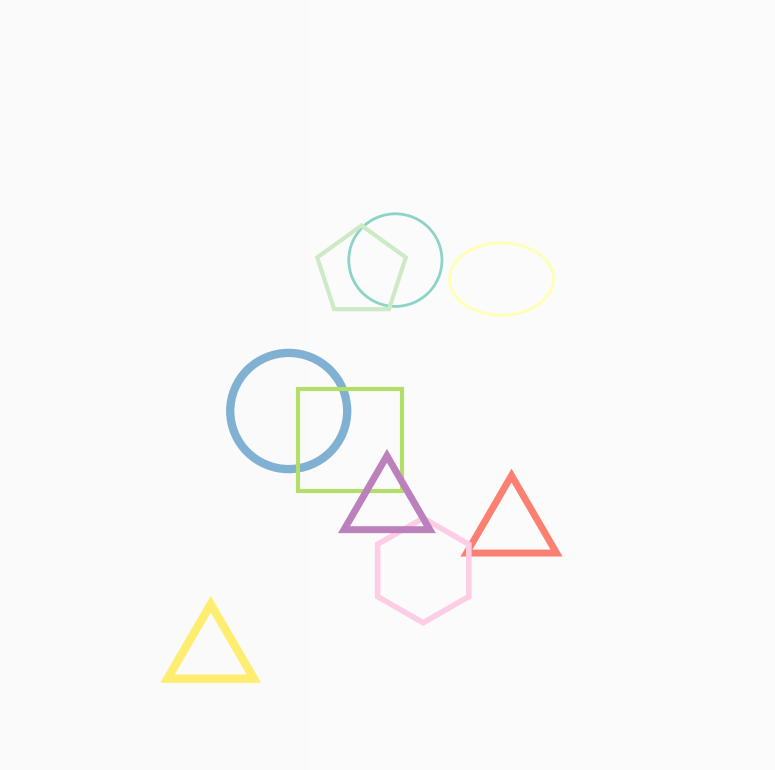[{"shape": "circle", "thickness": 1, "radius": 0.3, "center": [0.51, 0.662]}, {"shape": "oval", "thickness": 1, "radius": 0.34, "center": [0.647, 0.638]}, {"shape": "triangle", "thickness": 2.5, "radius": 0.34, "center": [0.66, 0.315]}, {"shape": "circle", "thickness": 3, "radius": 0.38, "center": [0.373, 0.466]}, {"shape": "square", "thickness": 1.5, "radius": 0.33, "center": [0.451, 0.429]}, {"shape": "hexagon", "thickness": 2, "radius": 0.34, "center": [0.546, 0.259]}, {"shape": "triangle", "thickness": 2.5, "radius": 0.32, "center": [0.499, 0.344]}, {"shape": "pentagon", "thickness": 1.5, "radius": 0.3, "center": [0.467, 0.647]}, {"shape": "triangle", "thickness": 3, "radius": 0.32, "center": [0.272, 0.151]}]